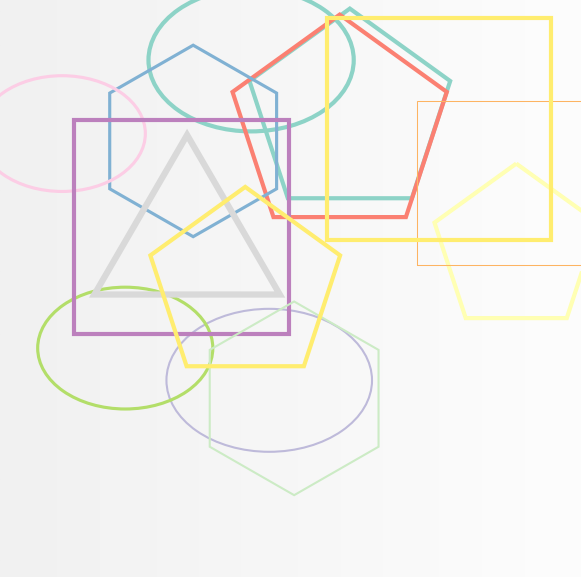[{"shape": "pentagon", "thickness": 2, "radius": 0.91, "center": [0.602, 0.803]}, {"shape": "oval", "thickness": 2, "radius": 0.88, "center": [0.432, 0.895]}, {"shape": "pentagon", "thickness": 2, "radius": 0.74, "center": [0.888, 0.568]}, {"shape": "oval", "thickness": 1, "radius": 0.88, "center": [0.463, 0.341]}, {"shape": "pentagon", "thickness": 2, "radius": 0.97, "center": [0.584, 0.78]}, {"shape": "hexagon", "thickness": 1.5, "radius": 0.83, "center": [0.332, 0.755]}, {"shape": "square", "thickness": 0.5, "radius": 0.71, "center": [0.86, 0.682]}, {"shape": "oval", "thickness": 1.5, "radius": 0.75, "center": [0.215, 0.396]}, {"shape": "oval", "thickness": 1.5, "radius": 0.72, "center": [0.107, 0.768]}, {"shape": "triangle", "thickness": 3, "radius": 0.92, "center": [0.322, 0.581]}, {"shape": "square", "thickness": 2, "radius": 0.92, "center": [0.313, 0.606]}, {"shape": "hexagon", "thickness": 1, "radius": 0.84, "center": [0.506, 0.309]}, {"shape": "pentagon", "thickness": 2, "radius": 0.86, "center": [0.422, 0.504]}, {"shape": "square", "thickness": 2, "radius": 0.96, "center": [0.755, 0.775]}]